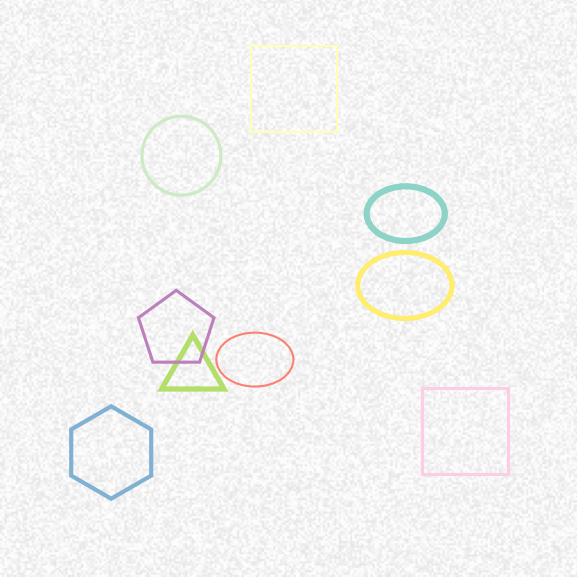[{"shape": "oval", "thickness": 3, "radius": 0.34, "center": [0.703, 0.629]}, {"shape": "square", "thickness": 1, "radius": 0.37, "center": [0.509, 0.845]}, {"shape": "oval", "thickness": 1, "radius": 0.33, "center": [0.441, 0.376]}, {"shape": "hexagon", "thickness": 2, "radius": 0.4, "center": [0.193, 0.216]}, {"shape": "triangle", "thickness": 2.5, "radius": 0.31, "center": [0.334, 0.357]}, {"shape": "square", "thickness": 1.5, "radius": 0.37, "center": [0.806, 0.252]}, {"shape": "pentagon", "thickness": 1.5, "radius": 0.34, "center": [0.305, 0.428]}, {"shape": "circle", "thickness": 1.5, "radius": 0.34, "center": [0.314, 0.73]}, {"shape": "oval", "thickness": 2.5, "radius": 0.41, "center": [0.701, 0.505]}]